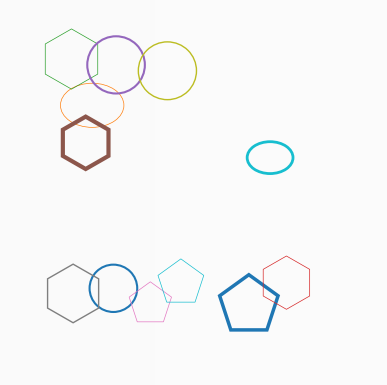[{"shape": "circle", "thickness": 1.5, "radius": 0.31, "center": [0.293, 0.251]}, {"shape": "pentagon", "thickness": 2.5, "radius": 0.4, "center": [0.642, 0.207]}, {"shape": "oval", "thickness": 0.5, "radius": 0.41, "center": [0.238, 0.727]}, {"shape": "hexagon", "thickness": 0.5, "radius": 0.39, "center": [0.185, 0.847]}, {"shape": "hexagon", "thickness": 0.5, "radius": 0.35, "center": [0.739, 0.266]}, {"shape": "circle", "thickness": 1.5, "radius": 0.37, "center": [0.3, 0.831]}, {"shape": "hexagon", "thickness": 3, "radius": 0.34, "center": [0.221, 0.629]}, {"shape": "pentagon", "thickness": 0.5, "radius": 0.29, "center": [0.388, 0.211]}, {"shape": "hexagon", "thickness": 1, "radius": 0.38, "center": [0.189, 0.238]}, {"shape": "circle", "thickness": 1, "radius": 0.38, "center": [0.432, 0.816]}, {"shape": "oval", "thickness": 2, "radius": 0.3, "center": [0.697, 0.591]}, {"shape": "pentagon", "thickness": 0.5, "radius": 0.31, "center": [0.467, 0.265]}]